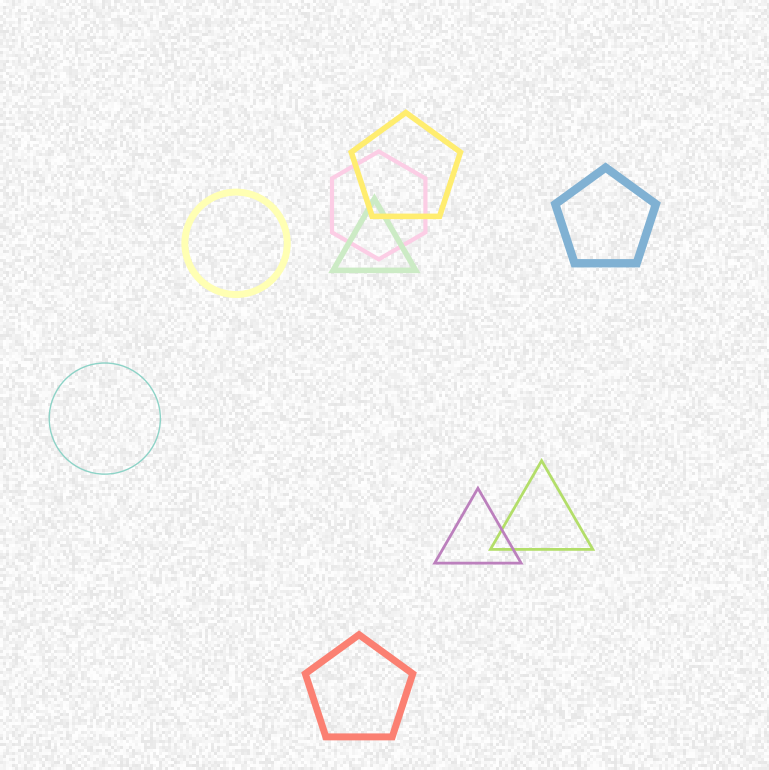[{"shape": "circle", "thickness": 0.5, "radius": 0.36, "center": [0.136, 0.456]}, {"shape": "circle", "thickness": 2.5, "radius": 0.33, "center": [0.307, 0.684]}, {"shape": "pentagon", "thickness": 2.5, "radius": 0.37, "center": [0.466, 0.102]}, {"shape": "pentagon", "thickness": 3, "radius": 0.34, "center": [0.787, 0.714]}, {"shape": "triangle", "thickness": 1, "radius": 0.38, "center": [0.703, 0.325]}, {"shape": "hexagon", "thickness": 1.5, "radius": 0.35, "center": [0.492, 0.733]}, {"shape": "triangle", "thickness": 1, "radius": 0.32, "center": [0.621, 0.301]}, {"shape": "triangle", "thickness": 2, "radius": 0.31, "center": [0.486, 0.68]}, {"shape": "pentagon", "thickness": 2, "radius": 0.37, "center": [0.527, 0.779]}]